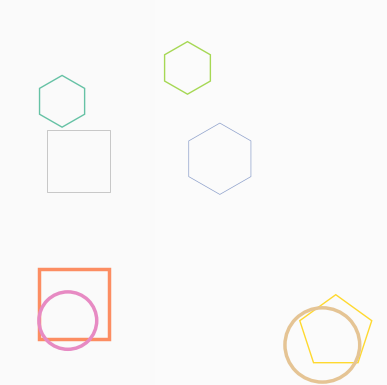[{"shape": "hexagon", "thickness": 1, "radius": 0.34, "center": [0.16, 0.737]}, {"shape": "square", "thickness": 2.5, "radius": 0.46, "center": [0.191, 0.211]}, {"shape": "hexagon", "thickness": 0.5, "radius": 0.46, "center": [0.567, 0.588]}, {"shape": "circle", "thickness": 2.5, "radius": 0.37, "center": [0.175, 0.167]}, {"shape": "hexagon", "thickness": 1, "radius": 0.34, "center": [0.484, 0.824]}, {"shape": "pentagon", "thickness": 1, "radius": 0.49, "center": [0.866, 0.137]}, {"shape": "circle", "thickness": 2.5, "radius": 0.48, "center": [0.832, 0.104]}, {"shape": "square", "thickness": 0.5, "radius": 0.4, "center": [0.203, 0.583]}]